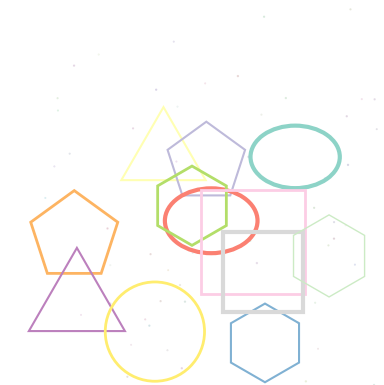[{"shape": "oval", "thickness": 3, "radius": 0.58, "center": [0.767, 0.592]}, {"shape": "triangle", "thickness": 1.5, "radius": 0.63, "center": [0.425, 0.595]}, {"shape": "pentagon", "thickness": 1.5, "radius": 0.53, "center": [0.536, 0.578]}, {"shape": "oval", "thickness": 3, "radius": 0.6, "center": [0.549, 0.427]}, {"shape": "hexagon", "thickness": 1.5, "radius": 0.51, "center": [0.688, 0.109]}, {"shape": "pentagon", "thickness": 2, "radius": 0.59, "center": [0.193, 0.386]}, {"shape": "hexagon", "thickness": 2, "radius": 0.51, "center": [0.499, 0.466]}, {"shape": "square", "thickness": 2, "radius": 0.67, "center": [0.656, 0.371]}, {"shape": "square", "thickness": 3, "radius": 0.52, "center": [0.683, 0.294]}, {"shape": "triangle", "thickness": 1.5, "radius": 0.72, "center": [0.2, 0.212]}, {"shape": "hexagon", "thickness": 1, "radius": 0.53, "center": [0.855, 0.335]}, {"shape": "circle", "thickness": 2, "radius": 0.64, "center": [0.402, 0.139]}]